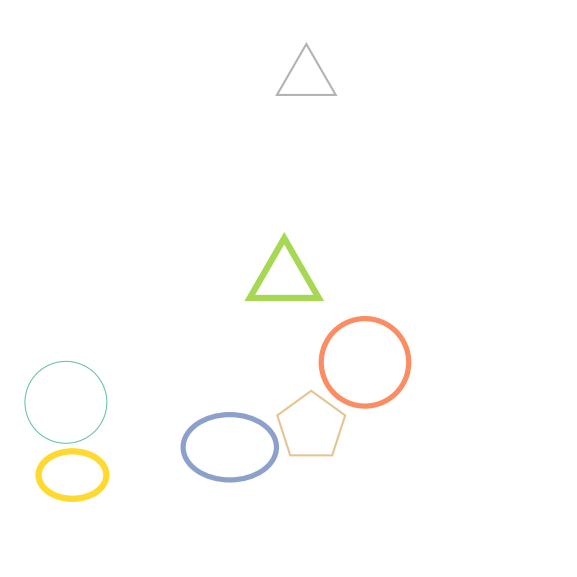[{"shape": "circle", "thickness": 0.5, "radius": 0.35, "center": [0.114, 0.302]}, {"shape": "circle", "thickness": 2.5, "radius": 0.38, "center": [0.632, 0.372]}, {"shape": "oval", "thickness": 2.5, "radius": 0.4, "center": [0.398, 0.225]}, {"shape": "triangle", "thickness": 3, "radius": 0.34, "center": [0.492, 0.518]}, {"shape": "oval", "thickness": 3, "radius": 0.29, "center": [0.126, 0.177]}, {"shape": "pentagon", "thickness": 1, "radius": 0.31, "center": [0.539, 0.261]}, {"shape": "triangle", "thickness": 1, "radius": 0.29, "center": [0.53, 0.864]}]